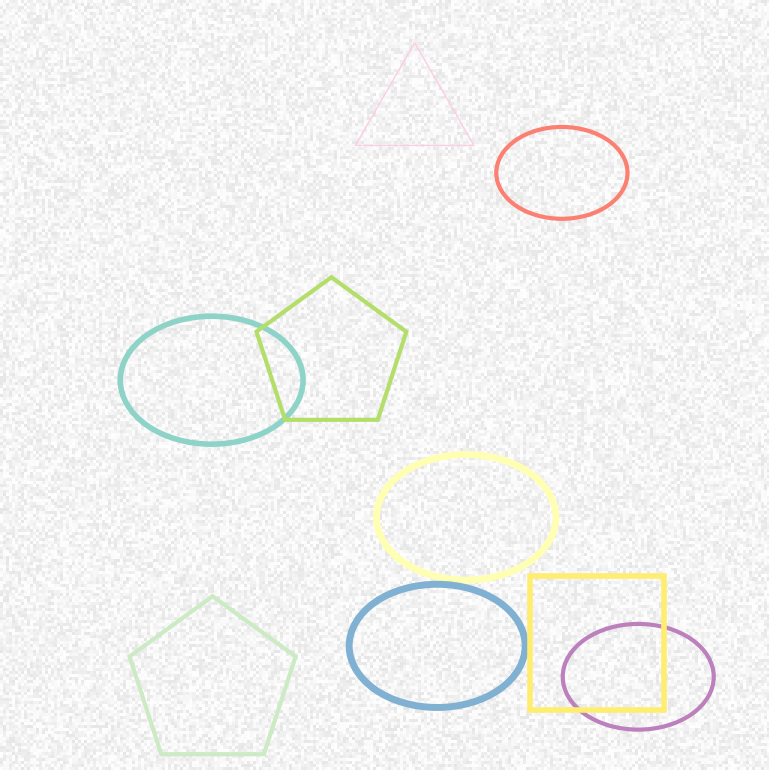[{"shape": "oval", "thickness": 2, "radius": 0.59, "center": [0.275, 0.506]}, {"shape": "oval", "thickness": 2.5, "radius": 0.58, "center": [0.605, 0.328]}, {"shape": "oval", "thickness": 1.5, "radius": 0.43, "center": [0.73, 0.775]}, {"shape": "oval", "thickness": 2.5, "radius": 0.57, "center": [0.568, 0.161]}, {"shape": "pentagon", "thickness": 1.5, "radius": 0.51, "center": [0.43, 0.538]}, {"shape": "triangle", "thickness": 0.5, "radius": 0.44, "center": [0.538, 0.856]}, {"shape": "oval", "thickness": 1.5, "radius": 0.49, "center": [0.829, 0.121]}, {"shape": "pentagon", "thickness": 1.5, "radius": 0.57, "center": [0.276, 0.112]}, {"shape": "square", "thickness": 2, "radius": 0.44, "center": [0.775, 0.165]}]